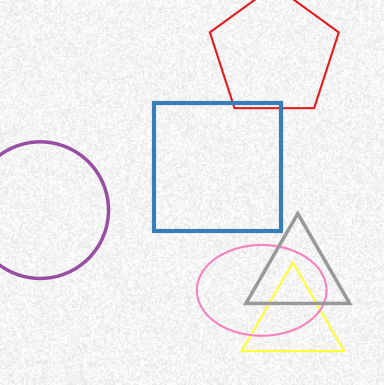[{"shape": "pentagon", "thickness": 1.5, "radius": 0.88, "center": [0.713, 0.861]}, {"shape": "square", "thickness": 3, "radius": 0.83, "center": [0.565, 0.566]}, {"shape": "circle", "thickness": 2.5, "radius": 0.89, "center": [0.104, 0.454]}, {"shape": "triangle", "thickness": 1.5, "radius": 0.77, "center": [0.761, 0.165]}, {"shape": "oval", "thickness": 1.5, "radius": 0.84, "center": [0.68, 0.246]}, {"shape": "triangle", "thickness": 2.5, "radius": 0.78, "center": [0.773, 0.29]}]